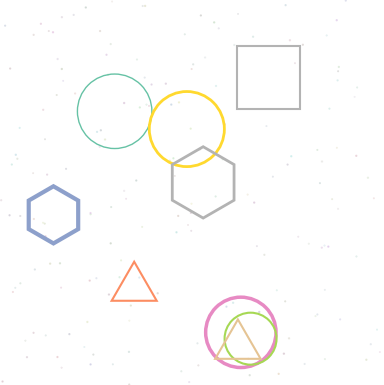[{"shape": "circle", "thickness": 1, "radius": 0.48, "center": [0.298, 0.711]}, {"shape": "triangle", "thickness": 1.5, "radius": 0.34, "center": [0.349, 0.253]}, {"shape": "hexagon", "thickness": 3, "radius": 0.37, "center": [0.139, 0.442]}, {"shape": "circle", "thickness": 2.5, "radius": 0.46, "center": [0.626, 0.137]}, {"shape": "circle", "thickness": 1.5, "radius": 0.34, "center": [0.651, 0.12]}, {"shape": "circle", "thickness": 2, "radius": 0.49, "center": [0.485, 0.665]}, {"shape": "triangle", "thickness": 1.5, "radius": 0.34, "center": [0.618, 0.102]}, {"shape": "square", "thickness": 1.5, "radius": 0.41, "center": [0.697, 0.798]}, {"shape": "hexagon", "thickness": 2, "radius": 0.46, "center": [0.528, 0.526]}]